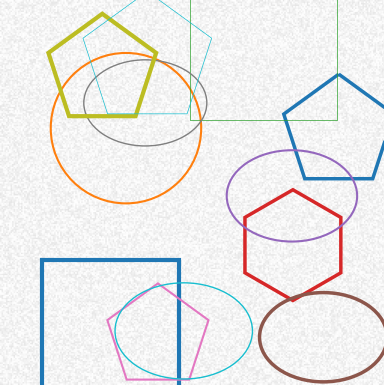[{"shape": "pentagon", "thickness": 2.5, "radius": 0.75, "center": [0.88, 0.657]}, {"shape": "square", "thickness": 3, "radius": 0.89, "center": [0.287, 0.147]}, {"shape": "circle", "thickness": 1.5, "radius": 0.98, "center": [0.327, 0.667]}, {"shape": "square", "thickness": 0.5, "radius": 0.96, "center": [0.685, 0.881]}, {"shape": "hexagon", "thickness": 2.5, "radius": 0.72, "center": [0.761, 0.363]}, {"shape": "oval", "thickness": 1.5, "radius": 0.85, "center": [0.758, 0.491]}, {"shape": "oval", "thickness": 2.5, "radius": 0.83, "center": [0.84, 0.124]}, {"shape": "pentagon", "thickness": 1.5, "radius": 0.69, "center": [0.41, 0.126]}, {"shape": "oval", "thickness": 1, "radius": 0.8, "center": [0.377, 0.733]}, {"shape": "pentagon", "thickness": 3, "radius": 0.74, "center": [0.266, 0.817]}, {"shape": "oval", "thickness": 1, "radius": 0.89, "center": [0.477, 0.14]}, {"shape": "pentagon", "thickness": 0.5, "radius": 0.88, "center": [0.383, 0.846]}]